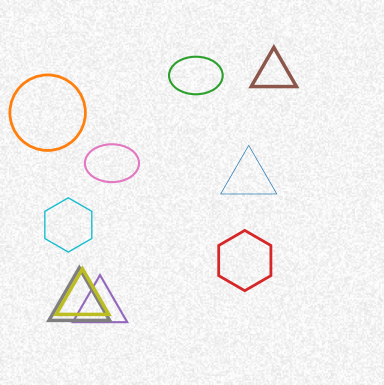[{"shape": "triangle", "thickness": 0.5, "radius": 0.42, "center": [0.646, 0.538]}, {"shape": "circle", "thickness": 2, "radius": 0.49, "center": [0.124, 0.707]}, {"shape": "oval", "thickness": 1.5, "radius": 0.35, "center": [0.509, 0.804]}, {"shape": "hexagon", "thickness": 2, "radius": 0.39, "center": [0.636, 0.323]}, {"shape": "triangle", "thickness": 1.5, "radius": 0.41, "center": [0.26, 0.204]}, {"shape": "triangle", "thickness": 2.5, "radius": 0.34, "center": [0.711, 0.809]}, {"shape": "oval", "thickness": 1.5, "radius": 0.35, "center": [0.291, 0.576]}, {"shape": "triangle", "thickness": 2.5, "radius": 0.46, "center": [0.206, 0.213]}, {"shape": "triangle", "thickness": 2.5, "radius": 0.39, "center": [0.214, 0.223]}, {"shape": "hexagon", "thickness": 1, "radius": 0.35, "center": [0.177, 0.416]}]